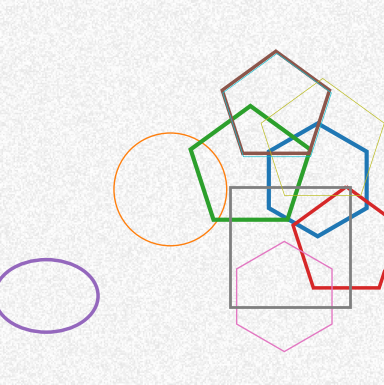[{"shape": "hexagon", "thickness": 3, "radius": 0.73, "center": [0.825, 0.533]}, {"shape": "circle", "thickness": 1, "radius": 0.73, "center": [0.442, 0.508]}, {"shape": "pentagon", "thickness": 3, "radius": 0.82, "center": [0.65, 0.561]}, {"shape": "pentagon", "thickness": 2.5, "radius": 0.73, "center": [0.899, 0.37]}, {"shape": "oval", "thickness": 2.5, "radius": 0.67, "center": [0.12, 0.231]}, {"shape": "pentagon", "thickness": 2.5, "radius": 0.73, "center": [0.717, 0.72]}, {"shape": "hexagon", "thickness": 1, "radius": 0.72, "center": [0.739, 0.23]}, {"shape": "square", "thickness": 2, "radius": 0.78, "center": [0.754, 0.358]}, {"shape": "pentagon", "thickness": 0.5, "radius": 0.84, "center": [0.838, 0.628]}, {"shape": "pentagon", "thickness": 0.5, "radius": 0.74, "center": [0.72, 0.713]}]